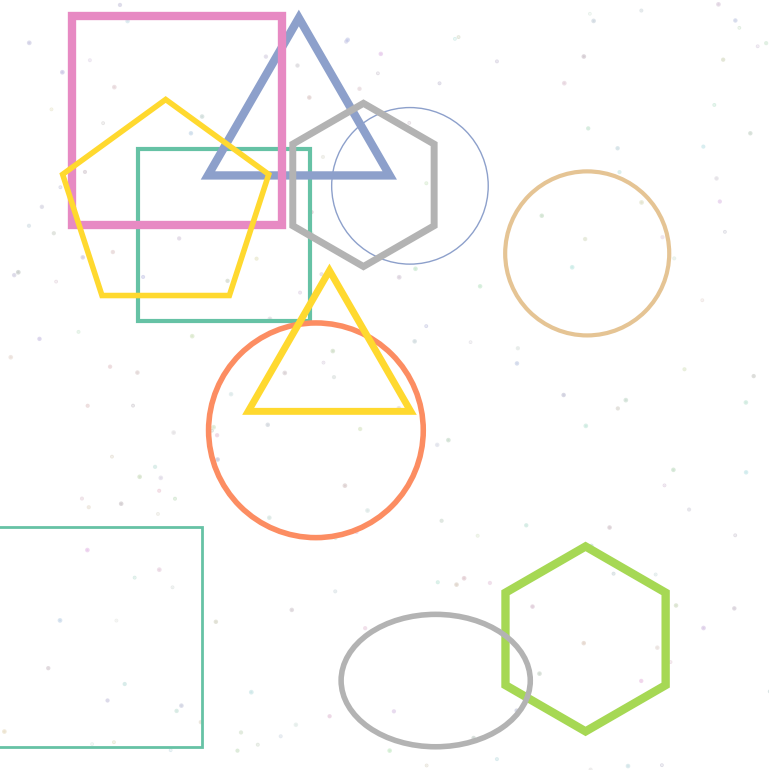[{"shape": "square", "thickness": 1.5, "radius": 0.56, "center": [0.291, 0.695]}, {"shape": "square", "thickness": 1, "radius": 0.71, "center": [0.12, 0.172]}, {"shape": "circle", "thickness": 2, "radius": 0.7, "center": [0.41, 0.441]}, {"shape": "triangle", "thickness": 3, "radius": 0.68, "center": [0.388, 0.84]}, {"shape": "circle", "thickness": 0.5, "radius": 0.51, "center": [0.532, 0.759]}, {"shape": "square", "thickness": 3, "radius": 0.68, "center": [0.23, 0.843]}, {"shape": "hexagon", "thickness": 3, "radius": 0.6, "center": [0.76, 0.17]}, {"shape": "pentagon", "thickness": 2, "radius": 0.7, "center": [0.215, 0.73]}, {"shape": "triangle", "thickness": 2.5, "radius": 0.61, "center": [0.428, 0.527]}, {"shape": "circle", "thickness": 1.5, "radius": 0.53, "center": [0.763, 0.671]}, {"shape": "oval", "thickness": 2, "radius": 0.61, "center": [0.566, 0.116]}, {"shape": "hexagon", "thickness": 2.5, "radius": 0.53, "center": [0.472, 0.76]}]